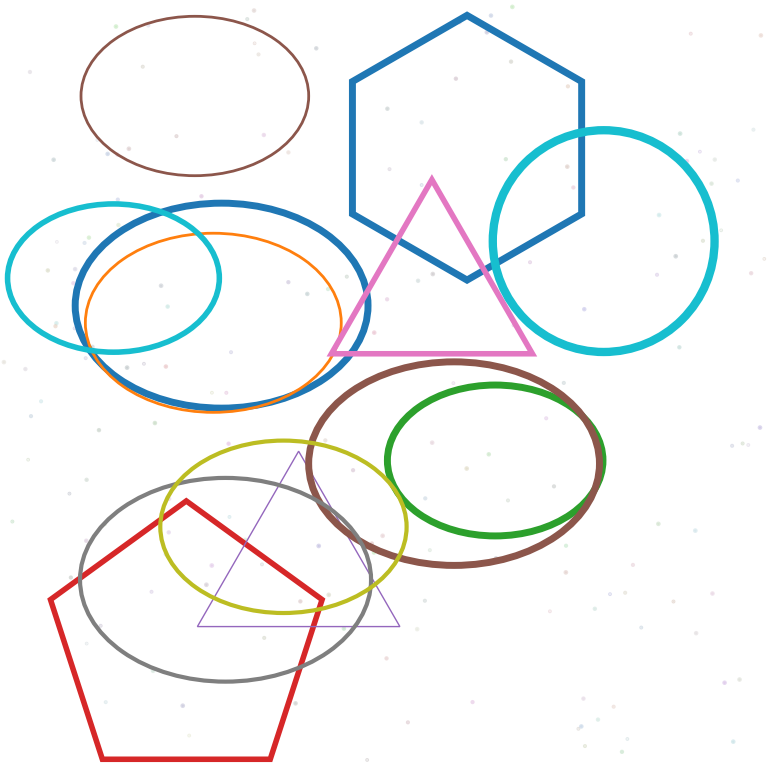[{"shape": "oval", "thickness": 2.5, "radius": 0.95, "center": [0.288, 0.603]}, {"shape": "hexagon", "thickness": 2.5, "radius": 0.86, "center": [0.607, 0.808]}, {"shape": "oval", "thickness": 1, "radius": 0.83, "center": [0.277, 0.581]}, {"shape": "oval", "thickness": 2.5, "radius": 0.7, "center": [0.643, 0.402]}, {"shape": "pentagon", "thickness": 2, "radius": 0.93, "center": [0.242, 0.164]}, {"shape": "triangle", "thickness": 0.5, "radius": 0.76, "center": [0.388, 0.262]}, {"shape": "oval", "thickness": 1, "radius": 0.74, "center": [0.253, 0.875]}, {"shape": "oval", "thickness": 2.5, "radius": 0.94, "center": [0.59, 0.398]}, {"shape": "triangle", "thickness": 2, "radius": 0.75, "center": [0.561, 0.616]}, {"shape": "oval", "thickness": 1.5, "radius": 0.94, "center": [0.293, 0.247]}, {"shape": "oval", "thickness": 1.5, "radius": 0.8, "center": [0.368, 0.316]}, {"shape": "oval", "thickness": 2, "radius": 0.69, "center": [0.147, 0.639]}, {"shape": "circle", "thickness": 3, "radius": 0.72, "center": [0.784, 0.687]}]